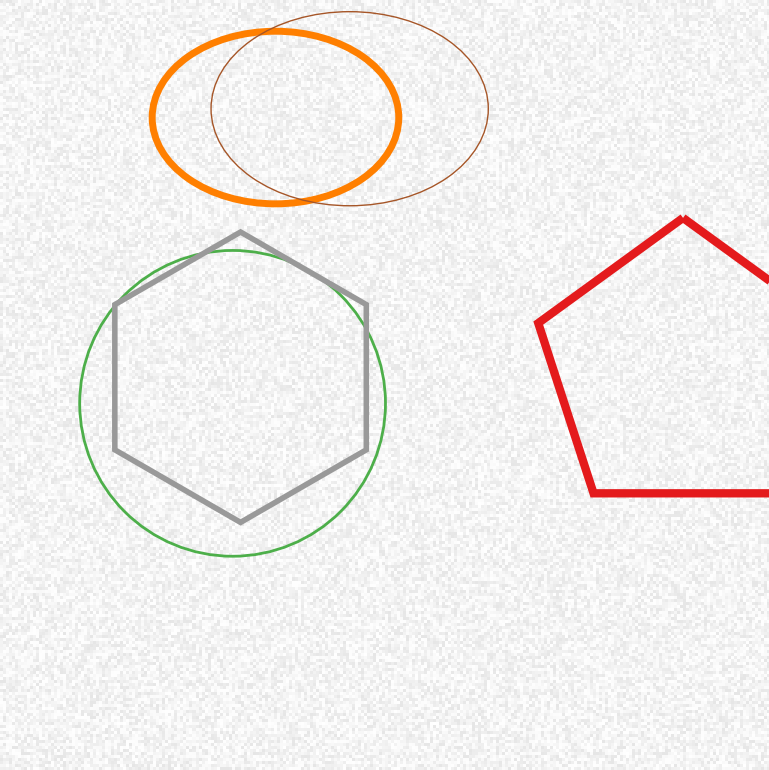[{"shape": "pentagon", "thickness": 3, "radius": 0.99, "center": [0.887, 0.519]}, {"shape": "circle", "thickness": 1, "radius": 0.99, "center": [0.302, 0.476]}, {"shape": "oval", "thickness": 2.5, "radius": 0.8, "center": [0.358, 0.847]}, {"shape": "oval", "thickness": 0.5, "radius": 0.9, "center": [0.454, 0.859]}, {"shape": "hexagon", "thickness": 2, "radius": 0.94, "center": [0.312, 0.51]}]